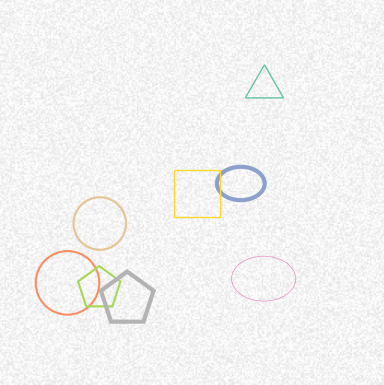[{"shape": "triangle", "thickness": 1, "radius": 0.29, "center": [0.687, 0.774]}, {"shape": "circle", "thickness": 1.5, "radius": 0.41, "center": [0.175, 0.265]}, {"shape": "oval", "thickness": 3, "radius": 0.31, "center": [0.625, 0.523]}, {"shape": "oval", "thickness": 0.5, "radius": 0.42, "center": [0.685, 0.276]}, {"shape": "pentagon", "thickness": 1.5, "radius": 0.29, "center": [0.258, 0.251]}, {"shape": "square", "thickness": 1, "radius": 0.3, "center": [0.512, 0.498]}, {"shape": "circle", "thickness": 1.5, "radius": 0.34, "center": [0.259, 0.419]}, {"shape": "pentagon", "thickness": 3, "radius": 0.36, "center": [0.331, 0.223]}]